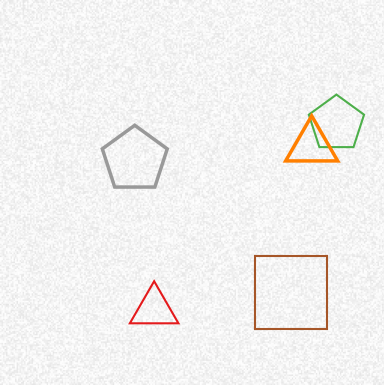[{"shape": "triangle", "thickness": 1.5, "radius": 0.36, "center": [0.4, 0.197]}, {"shape": "pentagon", "thickness": 1.5, "radius": 0.38, "center": [0.874, 0.679]}, {"shape": "triangle", "thickness": 2.5, "radius": 0.39, "center": [0.81, 0.621]}, {"shape": "square", "thickness": 1.5, "radius": 0.47, "center": [0.756, 0.24]}, {"shape": "pentagon", "thickness": 2.5, "radius": 0.44, "center": [0.35, 0.586]}]